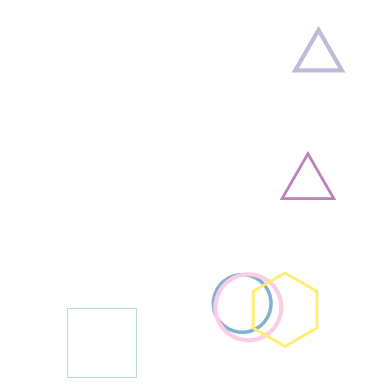[{"shape": "square", "thickness": 0.5, "radius": 0.45, "center": [0.263, 0.111]}, {"shape": "triangle", "thickness": 3, "radius": 0.35, "center": [0.827, 0.852]}, {"shape": "circle", "thickness": 2.5, "radius": 0.37, "center": [0.629, 0.212]}, {"shape": "circle", "thickness": 3, "radius": 0.43, "center": [0.645, 0.202]}, {"shape": "triangle", "thickness": 2, "radius": 0.39, "center": [0.8, 0.523]}, {"shape": "hexagon", "thickness": 2, "radius": 0.48, "center": [0.74, 0.196]}]